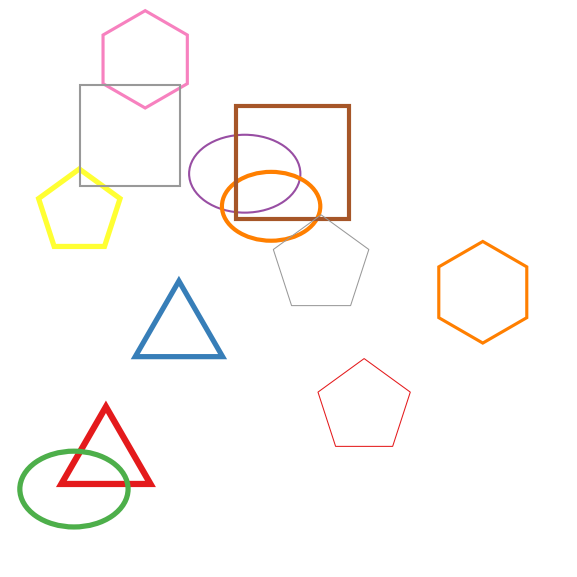[{"shape": "pentagon", "thickness": 0.5, "radius": 0.42, "center": [0.631, 0.294]}, {"shape": "triangle", "thickness": 3, "radius": 0.45, "center": [0.183, 0.206]}, {"shape": "triangle", "thickness": 2.5, "radius": 0.44, "center": [0.31, 0.425]}, {"shape": "oval", "thickness": 2.5, "radius": 0.47, "center": [0.128, 0.152]}, {"shape": "oval", "thickness": 1, "radius": 0.48, "center": [0.424, 0.698]}, {"shape": "oval", "thickness": 2, "radius": 0.43, "center": [0.469, 0.642]}, {"shape": "hexagon", "thickness": 1.5, "radius": 0.44, "center": [0.836, 0.493]}, {"shape": "pentagon", "thickness": 2.5, "radius": 0.37, "center": [0.137, 0.632]}, {"shape": "square", "thickness": 2, "radius": 0.49, "center": [0.506, 0.718]}, {"shape": "hexagon", "thickness": 1.5, "radius": 0.42, "center": [0.251, 0.896]}, {"shape": "square", "thickness": 1, "radius": 0.44, "center": [0.225, 0.765]}, {"shape": "pentagon", "thickness": 0.5, "radius": 0.43, "center": [0.556, 0.54]}]